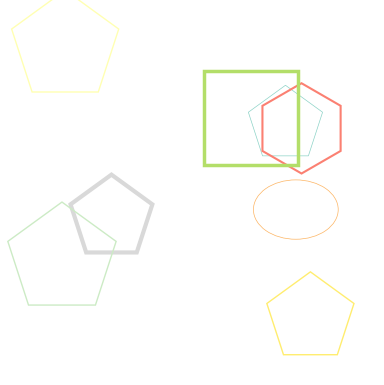[{"shape": "pentagon", "thickness": 0.5, "radius": 0.51, "center": [0.741, 0.677]}, {"shape": "pentagon", "thickness": 1, "radius": 0.73, "center": [0.169, 0.879]}, {"shape": "hexagon", "thickness": 1.5, "radius": 0.59, "center": [0.783, 0.667]}, {"shape": "oval", "thickness": 0.5, "radius": 0.55, "center": [0.768, 0.456]}, {"shape": "square", "thickness": 2.5, "radius": 0.61, "center": [0.652, 0.694]}, {"shape": "pentagon", "thickness": 3, "radius": 0.56, "center": [0.289, 0.435]}, {"shape": "pentagon", "thickness": 1, "radius": 0.74, "center": [0.161, 0.327]}, {"shape": "pentagon", "thickness": 1, "radius": 0.59, "center": [0.806, 0.175]}]